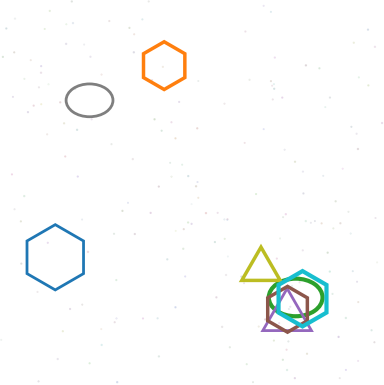[{"shape": "hexagon", "thickness": 2, "radius": 0.42, "center": [0.144, 0.332]}, {"shape": "hexagon", "thickness": 2.5, "radius": 0.31, "center": [0.426, 0.83]}, {"shape": "oval", "thickness": 3, "radius": 0.35, "center": [0.768, 0.227]}, {"shape": "triangle", "thickness": 2, "radius": 0.36, "center": [0.746, 0.178]}, {"shape": "hexagon", "thickness": 2.5, "radius": 0.3, "center": [0.747, 0.197]}, {"shape": "oval", "thickness": 2, "radius": 0.3, "center": [0.233, 0.739]}, {"shape": "triangle", "thickness": 2.5, "radius": 0.29, "center": [0.678, 0.3]}, {"shape": "hexagon", "thickness": 3, "radius": 0.36, "center": [0.786, 0.224]}]